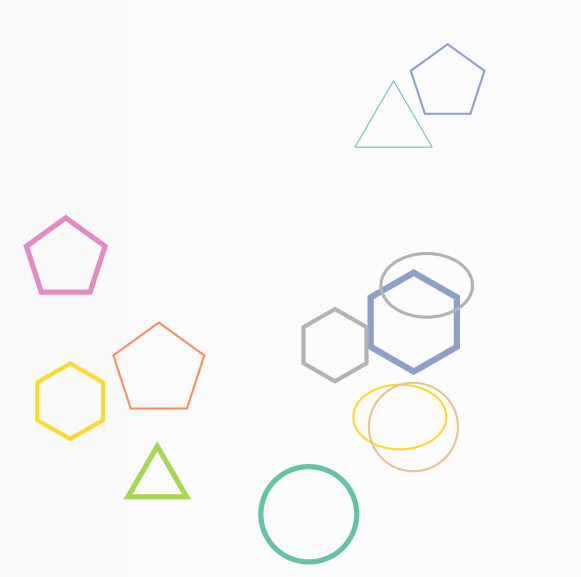[{"shape": "circle", "thickness": 2.5, "radius": 0.41, "center": [0.531, 0.109]}, {"shape": "triangle", "thickness": 0.5, "radius": 0.38, "center": [0.677, 0.783]}, {"shape": "pentagon", "thickness": 1, "radius": 0.41, "center": [0.273, 0.358]}, {"shape": "pentagon", "thickness": 1, "radius": 0.33, "center": [0.77, 0.856]}, {"shape": "hexagon", "thickness": 3, "radius": 0.43, "center": [0.712, 0.441]}, {"shape": "pentagon", "thickness": 2.5, "radius": 0.36, "center": [0.113, 0.551]}, {"shape": "triangle", "thickness": 2.5, "radius": 0.29, "center": [0.271, 0.168]}, {"shape": "hexagon", "thickness": 2, "radius": 0.33, "center": [0.121, 0.304]}, {"shape": "oval", "thickness": 1, "radius": 0.4, "center": [0.688, 0.277]}, {"shape": "circle", "thickness": 1, "radius": 0.38, "center": [0.711, 0.26]}, {"shape": "oval", "thickness": 1.5, "radius": 0.39, "center": [0.734, 0.505]}, {"shape": "hexagon", "thickness": 2, "radius": 0.31, "center": [0.576, 0.401]}]